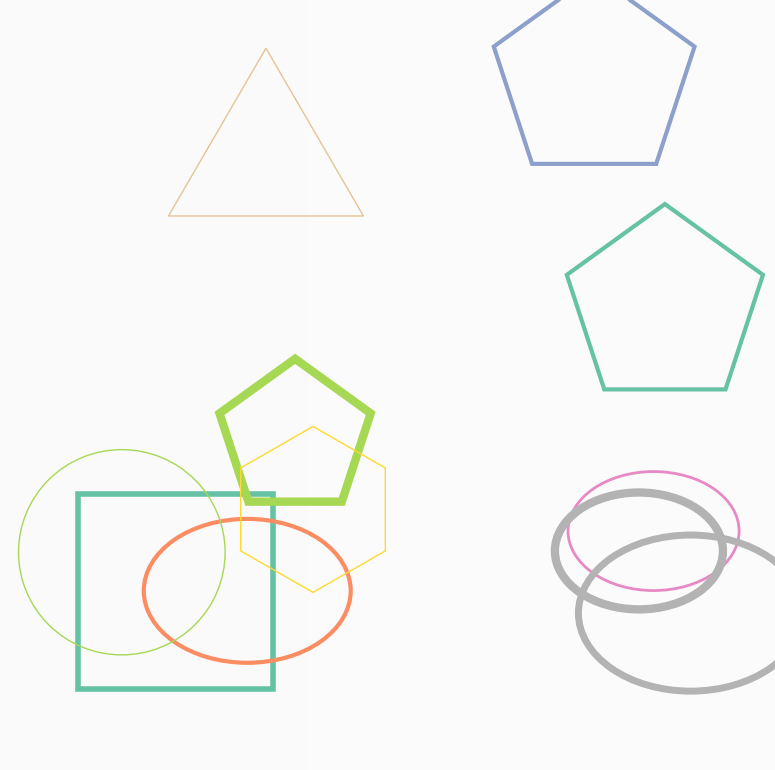[{"shape": "pentagon", "thickness": 1.5, "radius": 0.67, "center": [0.858, 0.602]}, {"shape": "square", "thickness": 2, "radius": 0.63, "center": [0.226, 0.232]}, {"shape": "oval", "thickness": 1.5, "radius": 0.67, "center": [0.319, 0.233]}, {"shape": "pentagon", "thickness": 1.5, "radius": 0.68, "center": [0.767, 0.897]}, {"shape": "oval", "thickness": 1, "radius": 0.55, "center": [0.843, 0.31]}, {"shape": "circle", "thickness": 0.5, "radius": 0.67, "center": [0.157, 0.283]}, {"shape": "pentagon", "thickness": 3, "radius": 0.51, "center": [0.381, 0.431]}, {"shape": "hexagon", "thickness": 0.5, "radius": 0.54, "center": [0.404, 0.338]}, {"shape": "triangle", "thickness": 0.5, "radius": 0.73, "center": [0.343, 0.792]}, {"shape": "oval", "thickness": 2.5, "radius": 0.72, "center": [0.891, 0.204]}, {"shape": "oval", "thickness": 3, "radius": 0.54, "center": [0.824, 0.284]}]